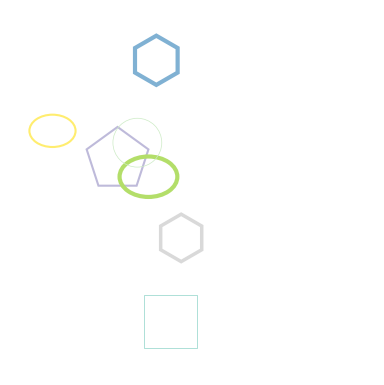[{"shape": "square", "thickness": 0.5, "radius": 0.34, "center": [0.444, 0.165]}, {"shape": "pentagon", "thickness": 1.5, "radius": 0.42, "center": [0.305, 0.586]}, {"shape": "hexagon", "thickness": 3, "radius": 0.32, "center": [0.406, 0.843]}, {"shape": "oval", "thickness": 3, "radius": 0.38, "center": [0.386, 0.541]}, {"shape": "hexagon", "thickness": 2.5, "radius": 0.31, "center": [0.471, 0.382]}, {"shape": "circle", "thickness": 0.5, "radius": 0.32, "center": [0.357, 0.629]}, {"shape": "oval", "thickness": 1.5, "radius": 0.3, "center": [0.136, 0.66]}]